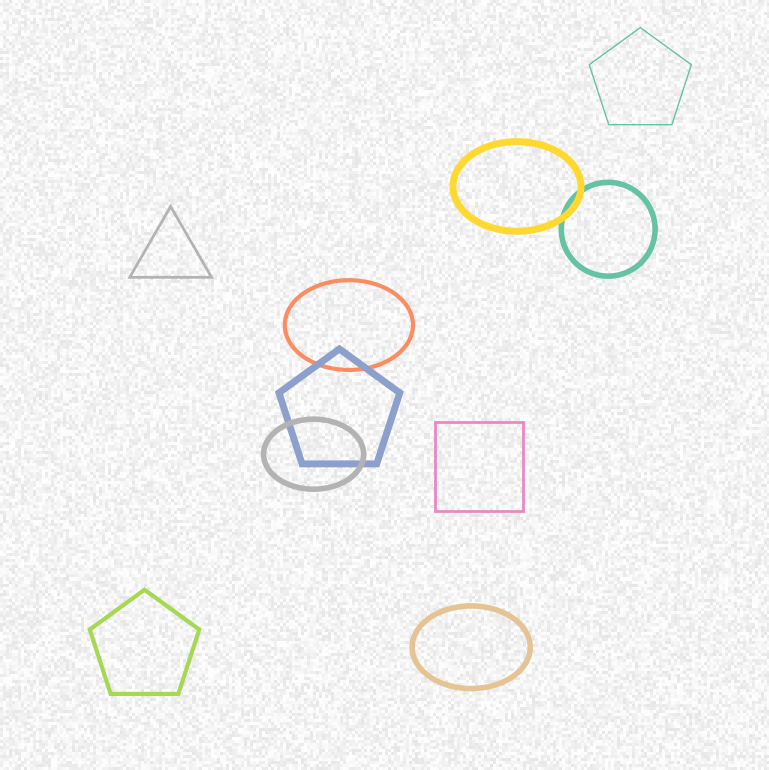[{"shape": "pentagon", "thickness": 0.5, "radius": 0.35, "center": [0.832, 0.894]}, {"shape": "circle", "thickness": 2, "radius": 0.3, "center": [0.79, 0.702]}, {"shape": "oval", "thickness": 1.5, "radius": 0.42, "center": [0.453, 0.578]}, {"shape": "pentagon", "thickness": 2.5, "radius": 0.41, "center": [0.441, 0.464]}, {"shape": "square", "thickness": 1, "radius": 0.29, "center": [0.622, 0.394]}, {"shape": "pentagon", "thickness": 1.5, "radius": 0.37, "center": [0.188, 0.159]}, {"shape": "oval", "thickness": 2.5, "radius": 0.42, "center": [0.671, 0.758]}, {"shape": "oval", "thickness": 2, "radius": 0.38, "center": [0.612, 0.159]}, {"shape": "oval", "thickness": 2, "radius": 0.32, "center": [0.407, 0.41]}, {"shape": "triangle", "thickness": 1, "radius": 0.31, "center": [0.222, 0.671]}]